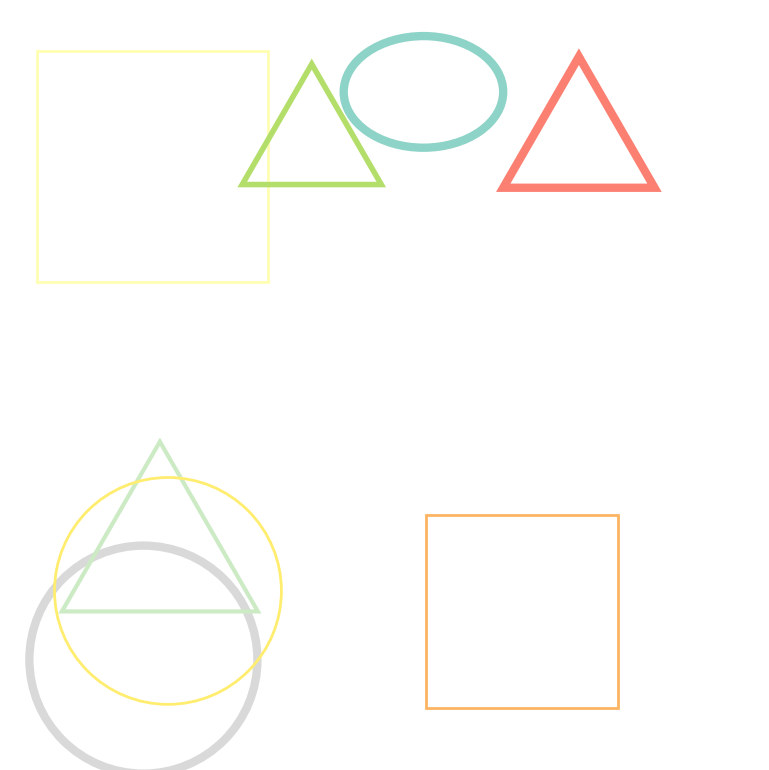[{"shape": "oval", "thickness": 3, "radius": 0.52, "center": [0.55, 0.881]}, {"shape": "square", "thickness": 1, "radius": 0.75, "center": [0.198, 0.784]}, {"shape": "triangle", "thickness": 3, "radius": 0.57, "center": [0.752, 0.813]}, {"shape": "square", "thickness": 1, "radius": 0.62, "center": [0.678, 0.206]}, {"shape": "triangle", "thickness": 2, "radius": 0.52, "center": [0.405, 0.812]}, {"shape": "circle", "thickness": 3, "radius": 0.74, "center": [0.186, 0.143]}, {"shape": "triangle", "thickness": 1.5, "radius": 0.73, "center": [0.208, 0.279]}, {"shape": "circle", "thickness": 1, "radius": 0.74, "center": [0.218, 0.233]}]